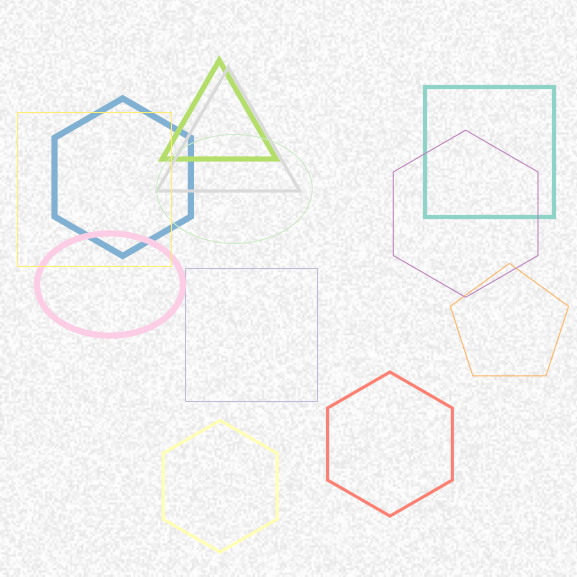[{"shape": "square", "thickness": 2, "radius": 0.56, "center": [0.847, 0.736]}, {"shape": "hexagon", "thickness": 1.5, "radius": 0.57, "center": [0.381, 0.157]}, {"shape": "square", "thickness": 0.5, "radius": 0.57, "center": [0.434, 0.42]}, {"shape": "hexagon", "thickness": 1.5, "radius": 0.62, "center": [0.675, 0.23]}, {"shape": "hexagon", "thickness": 3, "radius": 0.68, "center": [0.212, 0.692]}, {"shape": "pentagon", "thickness": 0.5, "radius": 0.54, "center": [0.882, 0.435]}, {"shape": "triangle", "thickness": 2.5, "radius": 0.57, "center": [0.38, 0.781]}, {"shape": "oval", "thickness": 3, "radius": 0.63, "center": [0.19, 0.506]}, {"shape": "triangle", "thickness": 1.5, "radius": 0.71, "center": [0.395, 0.74]}, {"shape": "hexagon", "thickness": 0.5, "radius": 0.72, "center": [0.806, 0.629]}, {"shape": "oval", "thickness": 0.5, "radius": 0.67, "center": [0.406, 0.672]}, {"shape": "square", "thickness": 0.5, "radius": 0.67, "center": [0.163, 0.672]}]